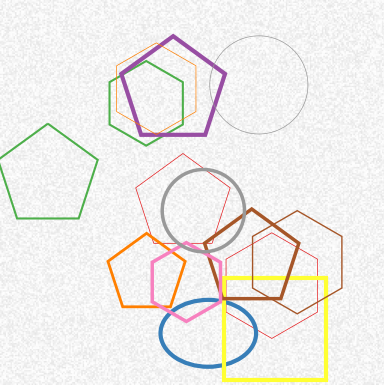[{"shape": "pentagon", "thickness": 0.5, "radius": 0.64, "center": [0.475, 0.472]}, {"shape": "hexagon", "thickness": 0.5, "radius": 0.69, "center": [0.706, 0.258]}, {"shape": "oval", "thickness": 3, "radius": 0.62, "center": [0.541, 0.134]}, {"shape": "hexagon", "thickness": 1.5, "radius": 0.55, "center": [0.38, 0.732]}, {"shape": "pentagon", "thickness": 1.5, "radius": 0.68, "center": [0.124, 0.543]}, {"shape": "pentagon", "thickness": 3, "radius": 0.71, "center": [0.45, 0.764]}, {"shape": "hexagon", "thickness": 0.5, "radius": 0.59, "center": [0.406, 0.77]}, {"shape": "pentagon", "thickness": 2, "radius": 0.53, "center": [0.381, 0.288]}, {"shape": "square", "thickness": 3, "radius": 0.66, "center": [0.713, 0.144]}, {"shape": "pentagon", "thickness": 2.5, "radius": 0.64, "center": [0.654, 0.328]}, {"shape": "hexagon", "thickness": 1, "radius": 0.67, "center": [0.772, 0.319]}, {"shape": "hexagon", "thickness": 2.5, "radius": 0.51, "center": [0.484, 0.267]}, {"shape": "circle", "thickness": 0.5, "radius": 0.64, "center": [0.672, 0.779]}, {"shape": "circle", "thickness": 2.5, "radius": 0.53, "center": [0.528, 0.453]}]